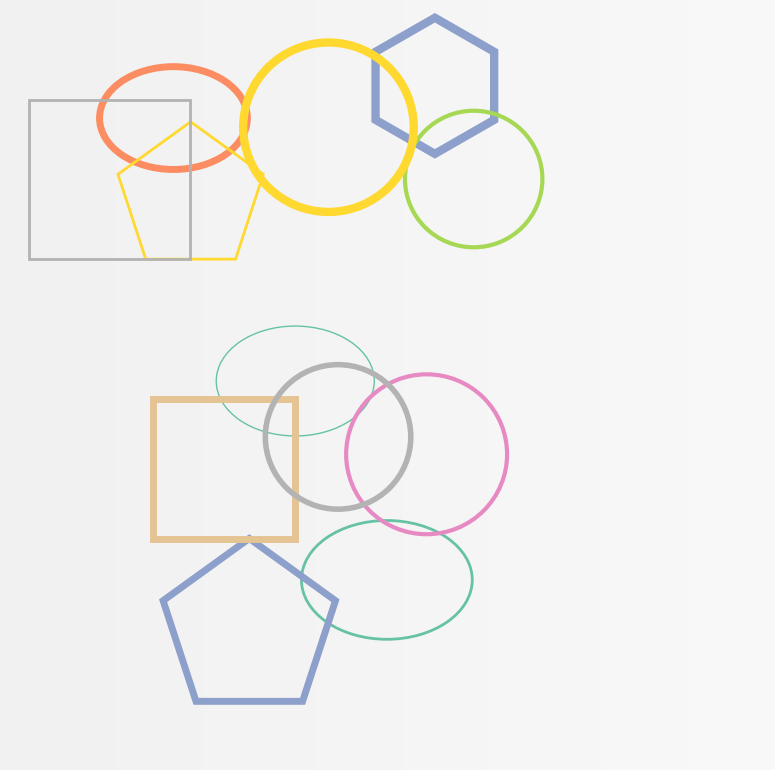[{"shape": "oval", "thickness": 1, "radius": 0.55, "center": [0.499, 0.247]}, {"shape": "oval", "thickness": 0.5, "radius": 0.51, "center": [0.381, 0.505]}, {"shape": "oval", "thickness": 2.5, "radius": 0.48, "center": [0.224, 0.847]}, {"shape": "hexagon", "thickness": 3, "radius": 0.44, "center": [0.561, 0.889]}, {"shape": "pentagon", "thickness": 2.5, "radius": 0.58, "center": [0.322, 0.184]}, {"shape": "circle", "thickness": 1.5, "radius": 0.52, "center": [0.55, 0.41]}, {"shape": "circle", "thickness": 1.5, "radius": 0.44, "center": [0.611, 0.768]}, {"shape": "circle", "thickness": 3, "radius": 0.55, "center": [0.424, 0.835]}, {"shape": "pentagon", "thickness": 1, "radius": 0.49, "center": [0.246, 0.743]}, {"shape": "square", "thickness": 2.5, "radius": 0.46, "center": [0.289, 0.391]}, {"shape": "square", "thickness": 1, "radius": 0.52, "center": [0.141, 0.767]}, {"shape": "circle", "thickness": 2, "radius": 0.47, "center": [0.436, 0.433]}]